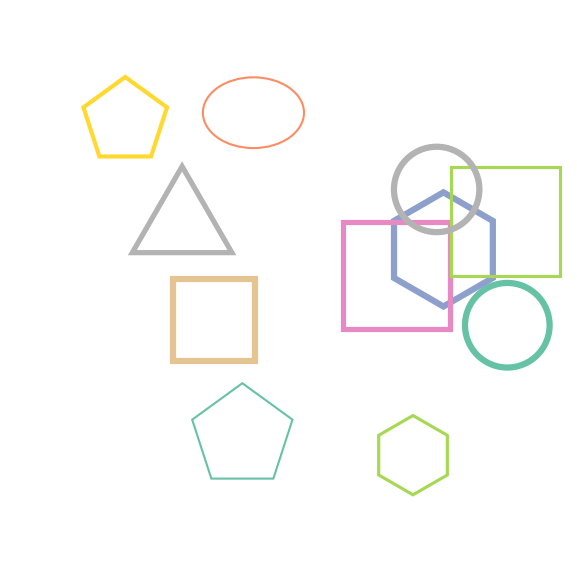[{"shape": "pentagon", "thickness": 1, "radius": 0.46, "center": [0.42, 0.244]}, {"shape": "circle", "thickness": 3, "radius": 0.37, "center": [0.878, 0.436]}, {"shape": "oval", "thickness": 1, "radius": 0.44, "center": [0.439, 0.804]}, {"shape": "hexagon", "thickness": 3, "radius": 0.49, "center": [0.768, 0.567]}, {"shape": "square", "thickness": 2.5, "radius": 0.46, "center": [0.686, 0.522]}, {"shape": "square", "thickness": 1.5, "radius": 0.47, "center": [0.875, 0.615]}, {"shape": "hexagon", "thickness": 1.5, "radius": 0.34, "center": [0.715, 0.211]}, {"shape": "pentagon", "thickness": 2, "radius": 0.38, "center": [0.217, 0.79]}, {"shape": "square", "thickness": 3, "radius": 0.36, "center": [0.37, 0.446]}, {"shape": "triangle", "thickness": 2.5, "radius": 0.5, "center": [0.315, 0.611]}, {"shape": "circle", "thickness": 3, "radius": 0.37, "center": [0.756, 0.671]}]